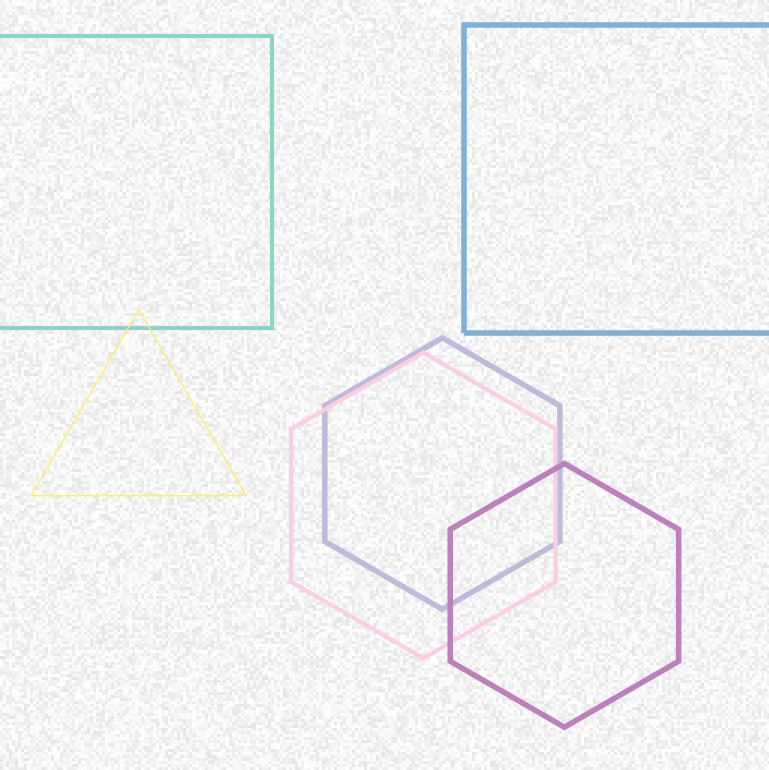[{"shape": "square", "thickness": 1.5, "radius": 0.95, "center": [0.164, 0.764]}, {"shape": "hexagon", "thickness": 2, "radius": 0.88, "center": [0.574, 0.385]}, {"shape": "square", "thickness": 2, "radius": 1.0, "center": [0.802, 0.768]}, {"shape": "hexagon", "thickness": 1.5, "radius": 0.99, "center": [0.55, 0.344]}, {"shape": "hexagon", "thickness": 2, "radius": 0.86, "center": [0.733, 0.227]}, {"shape": "triangle", "thickness": 0.5, "radius": 0.81, "center": [0.18, 0.437]}]